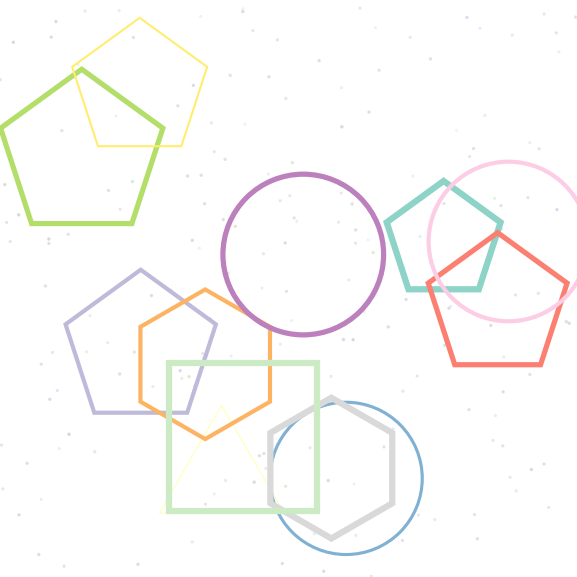[{"shape": "pentagon", "thickness": 3, "radius": 0.52, "center": [0.768, 0.582]}, {"shape": "triangle", "thickness": 0.5, "radius": 0.62, "center": [0.384, 0.173]}, {"shape": "pentagon", "thickness": 2, "radius": 0.68, "center": [0.244, 0.395]}, {"shape": "pentagon", "thickness": 2.5, "radius": 0.63, "center": [0.862, 0.47]}, {"shape": "circle", "thickness": 1.5, "radius": 0.66, "center": [0.599, 0.171]}, {"shape": "hexagon", "thickness": 2, "radius": 0.65, "center": [0.355, 0.368]}, {"shape": "pentagon", "thickness": 2.5, "radius": 0.74, "center": [0.142, 0.732]}, {"shape": "circle", "thickness": 2, "radius": 0.69, "center": [0.88, 0.581]}, {"shape": "hexagon", "thickness": 3, "radius": 0.61, "center": [0.574, 0.189]}, {"shape": "circle", "thickness": 2.5, "radius": 0.7, "center": [0.525, 0.558]}, {"shape": "square", "thickness": 3, "radius": 0.64, "center": [0.421, 0.242]}, {"shape": "pentagon", "thickness": 1, "radius": 0.61, "center": [0.242, 0.845]}]